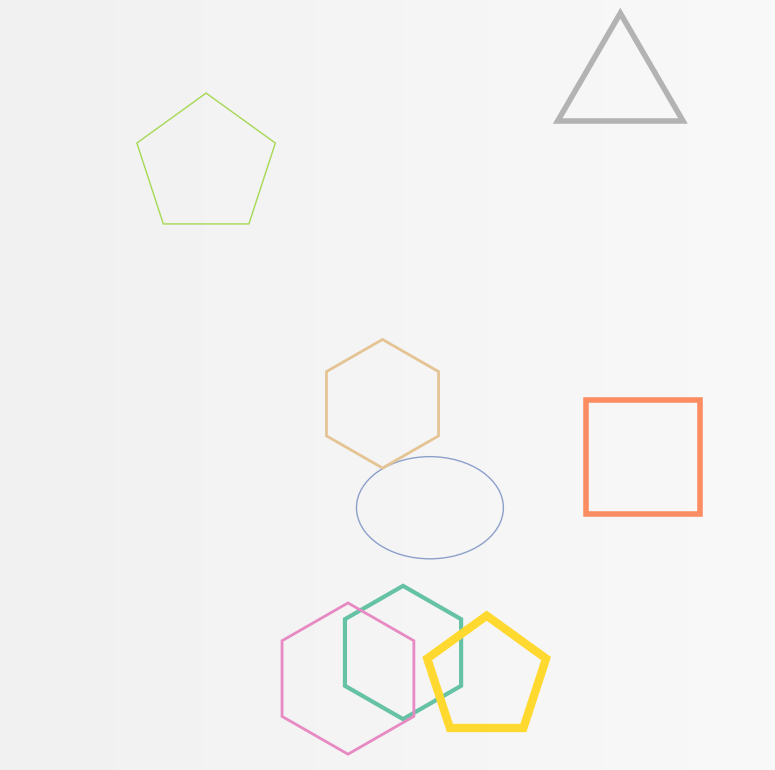[{"shape": "hexagon", "thickness": 1.5, "radius": 0.43, "center": [0.52, 0.153]}, {"shape": "square", "thickness": 2, "radius": 0.37, "center": [0.83, 0.406]}, {"shape": "oval", "thickness": 0.5, "radius": 0.47, "center": [0.555, 0.341]}, {"shape": "hexagon", "thickness": 1, "radius": 0.49, "center": [0.449, 0.119]}, {"shape": "pentagon", "thickness": 0.5, "radius": 0.47, "center": [0.266, 0.785]}, {"shape": "pentagon", "thickness": 3, "radius": 0.4, "center": [0.628, 0.12]}, {"shape": "hexagon", "thickness": 1, "radius": 0.42, "center": [0.494, 0.476]}, {"shape": "triangle", "thickness": 2, "radius": 0.47, "center": [0.8, 0.89]}]